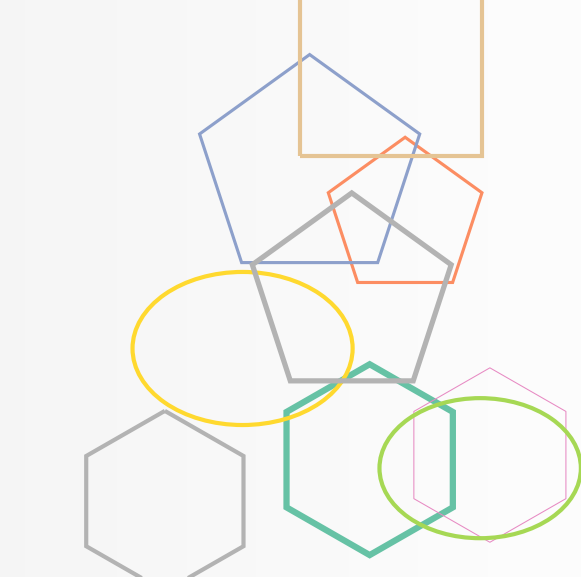[{"shape": "hexagon", "thickness": 3, "radius": 0.83, "center": [0.636, 0.203]}, {"shape": "pentagon", "thickness": 1.5, "radius": 0.69, "center": [0.697, 0.622]}, {"shape": "pentagon", "thickness": 1.5, "radius": 1.0, "center": [0.533, 0.706]}, {"shape": "hexagon", "thickness": 0.5, "radius": 0.76, "center": [0.843, 0.211]}, {"shape": "oval", "thickness": 2, "radius": 0.87, "center": [0.826, 0.188]}, {"shape": "oval", "thickness": 2, "radius": 0.95, "center": [0.417, 0.396]}, {"shape": "square", "thickness": 2, "radius": 0.78, "center": [0.673, 0.885]}, {"shape": "pentagon", "thickness": 2.5, "radius": 0.9, "center": [0.605, 0.485]}, {"shape": "hexagon", "thickness": 2, "radius": 0.78, "center": [0.284, 0.131]}]